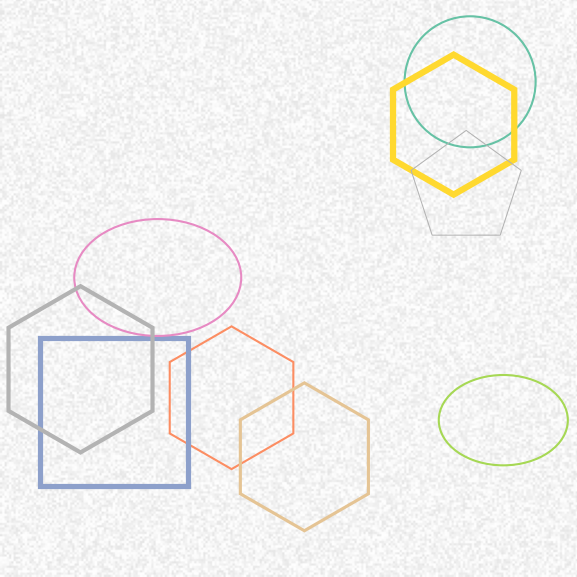[{"shape": "circle", "thickness": 1, "radius": 0.57, "center": [0.814, 0.857]}, {"shape": "hexagon", "thickness": 1, "radius": 0.62, "center": [0.401, 0.31]}, {"shape": "square", "thickness": 2.5, "radius": 0.64, "center": [0.197, 0.286]}, {"shape": "oval", "thickness": 1, "radius": 0.72, "center": [0.273, 0.519]}, {"shape": "oval", "thickness": 1, "radius": 0.56, "center": [0.872, 0.272]}, {"shape": "hexagon", "thickness": 3, "radius": 0.61, "center": [0.786, 0.783]}, {"shape": "hexagon", "thickness": 1.5, "radius": 0.64, "center": [0.527, 0.208]}, {"shape": "pentagon", "thickness": 0.5, "radius": 0.5, "center": [0.807, 0.673]}, {"shape": "hexagon", "thickness": 2, "radius": 0.72, "center": [0.139, 0.36]}]